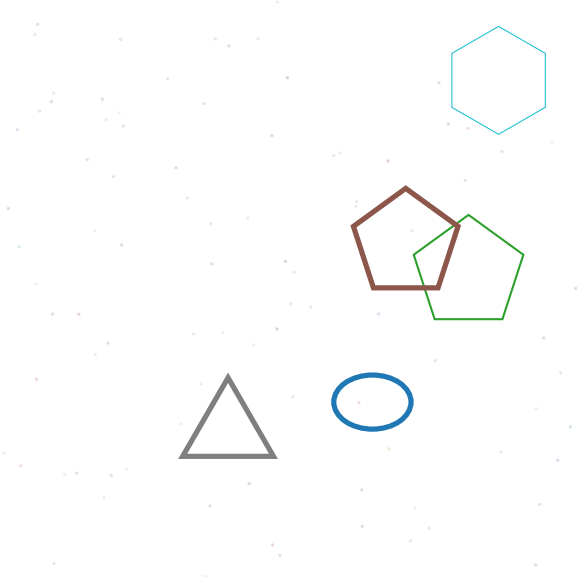[{"shape": "oval", "thickness": 2.5, "radius": 0.33, "center": [0.645, 0.303]}, {"shape": "pentagon", "thickness": 1, "radius": 0.5, "center": [0.811, 0.527]}, {"shape": "pentagon", "thickness": 2.5, "radius": 0.48, "center": [0.703, 0.578]}, {"shape": "triangle", "thickness": 2.5, "radius": 0.45, "center": [0.395, 0.254]}, {"shape": "hexagon", "thickness": 0.5, "radius": 0.47, "center": [0.863, 0.86]}]